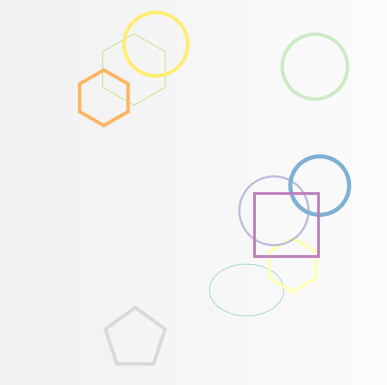[{"shape": "oval", "thickness": 0.5, "radius": 0.48, "center": [0.636, 0.247]}, {"shape": "hexagon", "thickness": 2, "radius": 0.35, "center": [0.756, 0.312]}, {"shape": "circle", "thickness": 1.5, "radius": 0.45, "center": [0.707, 0.453]}, {"shape": "circle", "thickness": 3, "radius": 0.38, "center": [0.825, 0.518]}, {"shape": "hexagon", "thickness": 2.5, "radius": 0.36, "center": [0.268, 0.746]}, {"shape": "hexagon", "thickness": 0.5, "radius": 0.46, "center": [0.346, 0.82]}, {"shape": "pentagon", "thickness": 2.5, "radius": 0.4, "center": [0.349, 0.12]}, {"shape": "square", "thickness": 2, "radius": 0.41, "center": [0.738, 0.417]}, {"shape": "circle", "thickness": 2.5, "radius": 0.42, "center": [0.813, 0.827]}, {"shape": "circle", "thickness": 2.5, "radius": 0.41, "center": [0.402, 0.885]}]